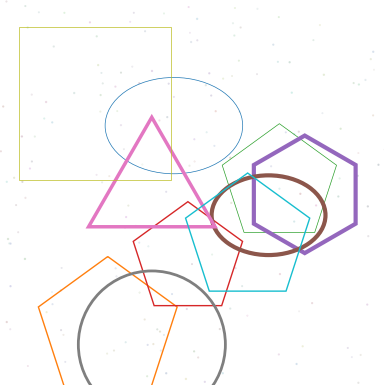[{"shape": "oval", "thickness": 0.5, "radius": 0.89, "center": [0.452, 0.674]}, {"shape": "pentagon", "thickness": 1, "radius": 0.95, "center": [0.28, 0.144]}, {"shape": "pentagon", "thickness": 0.5, "radius": 0.78, "center": [0.726, 0.523]}, {"shape": "pentagon", "thickness": 1, "radius": 0.75, "center": [0.488, 0.327]}, {"shape": "hexagon", "thickness": 3, "radius": 0.76, "center": [0.792, 0.495]}, {"shape": "oval", "thickness": 3, "radius": 0.74, "center": [0.698, 0.441]}, {"shape": "triangle", "thickness": 2.5, "radius": 0.95, "center": [0.394, 0.506]}, {"shape": "circle", "thickness": 2, "radius": 0.95, "center": [0.394, 0.105]}, {"shape": "square", "thickness": 0.5, "radius": 0.99, "center": [0.247, 0.732]}, {"shape": "pentagon", "thickness": 1, "radius": 0.85, "center": [0.643, 0.381]}]